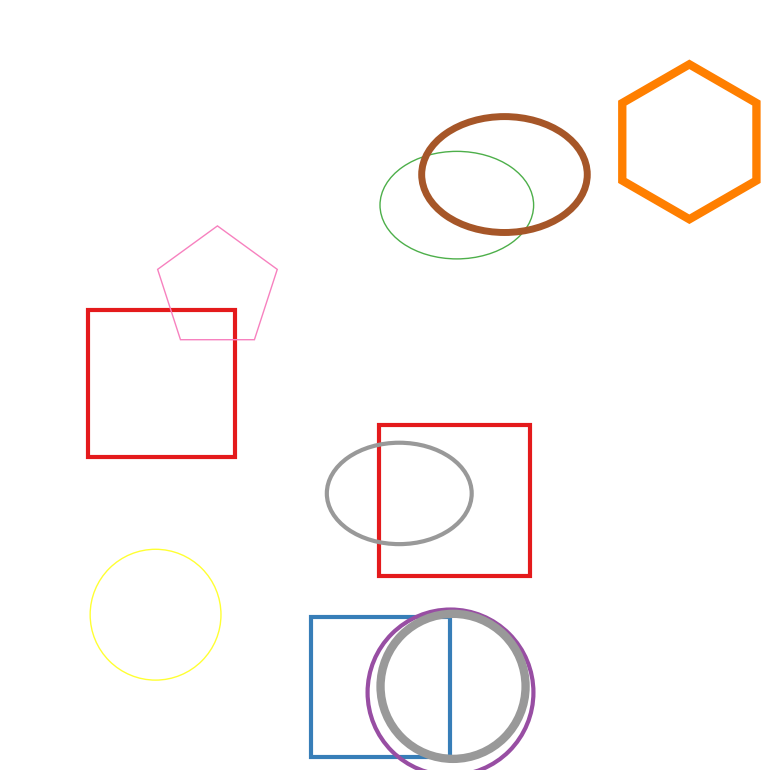[{"shape": "square", "thickness": 1.5, "radius": 0.48, "center": [0.209, 0.502]}, {"shape": "square", "thickness": 1.5, "radius": 0.49, "center": [0.59, 0.35]}, {"shape": "square", "thickness": 1.5, "radius": 0.45, "center": [0.494, 0.108]}, {"shape": "oval", "thickness": 0.5, "radius": 0.5, "center": [0.593, 0.734]}, {"shape": "circle", "thickness": 1.5, "radius": 0.54, "center": [0.585, 0.101]}, {"shape": "hexagon", "thickness": 3, "radius": 0.5, "center": [0.895, 0.816]}, {"shape": "circle", "thickness": 0.5, "radius": 0.42, "center": [0.202, 0.202]}, {"shape": "oval", "thickness": 2.5, "radius": 0.54, "center": [0.655, 0.773]}, {"shape": "pentagon", "thickness": 0.5, "radius": 0.41, "center": [0.282, 0.625]}, {"shape": "circle", "thickness": 3, "radius": 0.47, "center": [0.588, 0.109]}, {"shape": "oval", "thickness": 1.5, "radius": 0.47, "center": [0.519, 0.359]}]